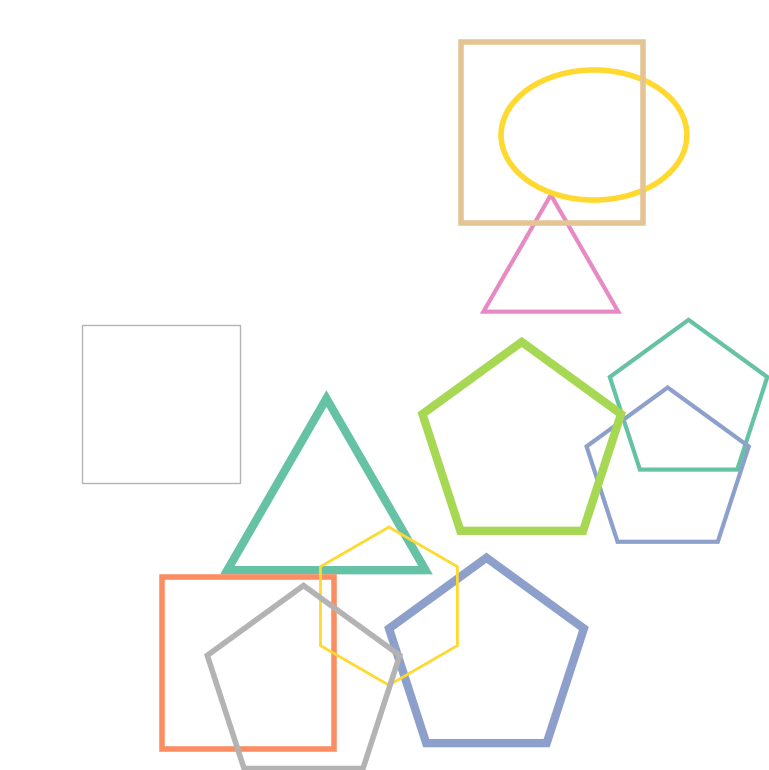[{"shape": "pentagon", "thickness": 1.5, "radius": 0.54, "center": [0.894, 0.477]}, {"shape": "triangle", "thickness": 3, "radius": 0.74, "center": [0.424, 0.334]}, {"shape": "square", "thickness": 2, "radius": 0.56, "center": [0.322, 0.139]}, {"shape": "pentagon", "thickness": 1.5, "radius": 0.55, "center": [0.867, 0.386]}, {"shape": "pentagon", "thickness": 3, "radius": 0.67, "center": [0.632, 0.143]}, {"shape": "triangle", "thickness": 1.5, "radius": 0.51, "center": [0.715, 0.646]}, {"shape": "pentagon", "thickness": 3, "radius": 0.68, "center": [0.678, 0.42]}, {"shape": "oval", "thickness": 2, "radius": 0.6, "center": [0.771, 0.825]}, {"shape": "hexagon", "thickness": 1, "radius": 0.51, "center": [0.505, 0.213]}, {"shape": "square", "thickness": 2, "radius": 0.59, "center": [0.717, 0.828]}, {"shape": "square", "thickness": 0.5, "radius": 0.51, "center": [0.209, 0.475]}, {"shape": "pentagon", "thickness": 2, "radius": 0.66, "center": [0.394, 0.108]}]